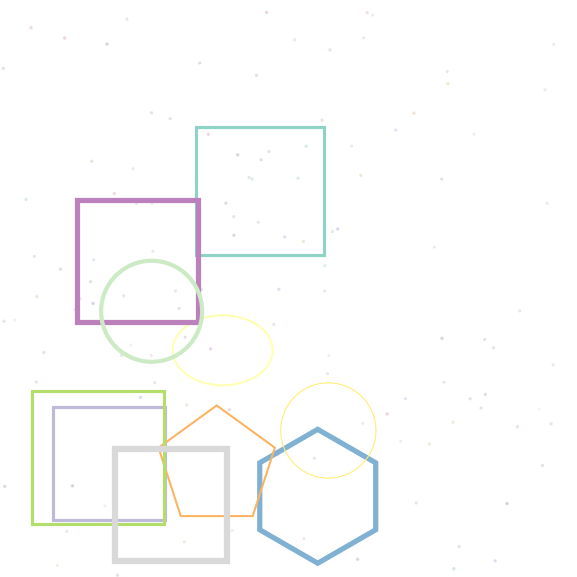[{"shape": "square", "thickness": 1.5, "radius": 0.55, "center": [0.451, 0.668]}, {"shape": "oval", "thickness": 1, "radius": 0.43, "center": [0.386, 0.393]}, {"shape": "square", "thickness": 1.5, "radius": 0.49, "center": [0.189, 0.197]}, {"shape": "hexagon", "thickness": 2.5, "radius": 0.58, "center": [0.55, 0.14]}, {"shape": "pentagon", "thickness": 1, "radius": 0.53, "center": [0.375, 0.191]}, {"shape": "square", "thickness": 1.5, "radius": 0.57, "center": [0.17, 0.207]}, {"shape": "square", "thickness": 3, "radius": 0.48, "center": [0.296, 0.125]}, {"shape": "square", "thickness": 2.5, "radius": 0.53, "center": [0.238, 0.547]}, {"shape": "circle", "thickness": 2, "radius": 0.44, "center": [0.263, 0.46]}, {"shape": "circle", "thickness": 0.5, "radius": 0.41, "center": [0.569, 0.254]}]